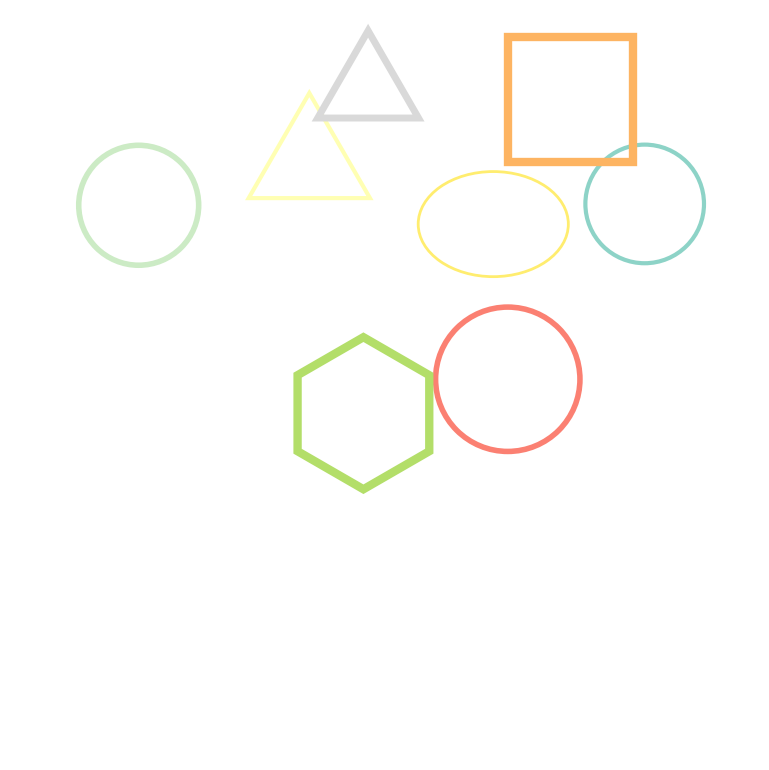[{"shape": "circle", "thickness": 1.5, "radius": 0.39, "center": [0.837, 0.735]}, {"shape": "triangle", "thickness": 1.5, "radius": 0.45, "center": [0.402, 0.788]}, {"shape": "circle", "thickness": 2, "radius": 0.47, "center": [0.659, 0.507]}, {"shape": "square", "thickness": 3, "radius": 0.41, "center": [0.741, 0.871]}, {"shape": "hexagon", "thickness": 3, "radius": 0.49, "center": [0.472, 0.463]}, {"shape": "triangle", "thickness": 2.5, "radius": 0.38, "center": [0.478, 0.885]}, {"shape": "circle", "thickness": 2, "radius": 0.39, "center": [0.18, 0.733]}, {"shape": "oval", "thickness": 1, "radius": 0.49, "center": [0.641, 0.709]}]